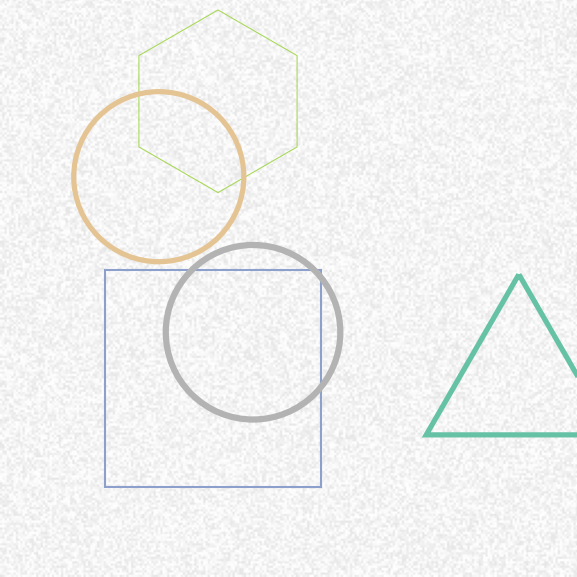[{"shape": "triangle", "thickness": 2.5, "radius": 0.93, "center": [0.898, 0.339]}, {"shape": "square", "thickness": 1, "radius": 0.94, "center": [0.369, 0.344]}, {"shape": "hexagon", "thickness": 0.5, "radius": 0.79, "center": [0.377, 0.824]}, {"shape": "circle", "thickness": 2.5, "radius": 0.74, "center": [0.275, 0.693]}, {"shape": "circle", "thickness": 3, "radius": 0.76, "center": [0.438, 0.424]}]